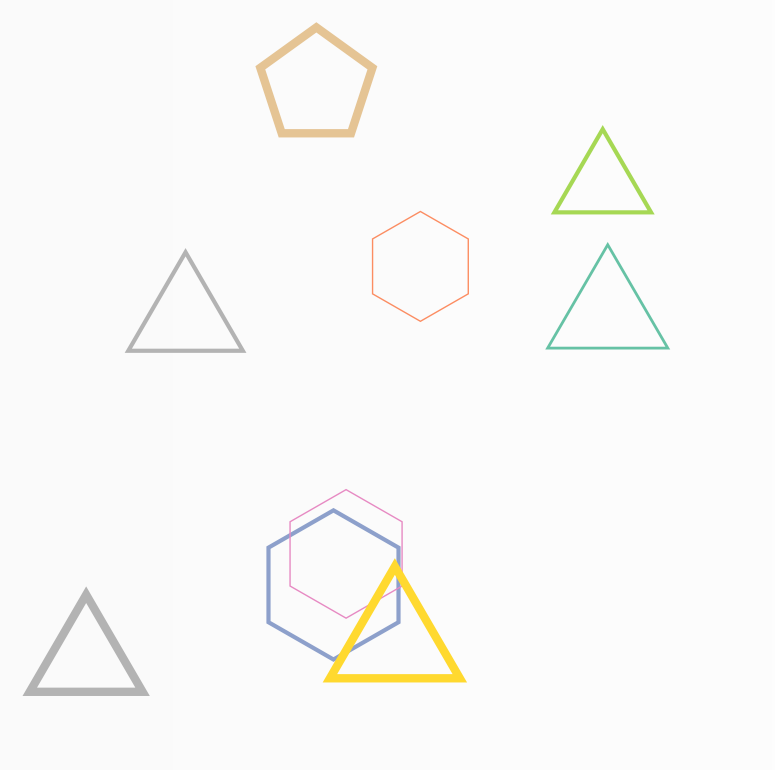[{"shape": "triangle", "thickness": 1, "radius": 0.45, "center": [0.784, 0.593]}, {"shape": "hexagon", "thickness": 0.5, "radius": 0.36, "center": [0.542, 0.654]}, {"shape": "hexagon", "thickness": 1.5, "radius": 0.48, "center": [0.43, 0.24]}, {"shape": "hexagon", "thickness": 0.5, "radius": 0.42, "center": [0.447, 0.281]}, {"shape": "triangle", "thickness": 1.5, "radius": 0.36, "center": [0.778, 0.76]}, {"shape": "triangle", "thickness": 3, "radius": 0.48, "center": [0.51, 0.167]}, {"shape": "pentagon", "thickness": 3, "radius": 0.38, "center": [0.408, 0.888]}, {"shape": "triangle", "thickness": 3, "radius": 0.42, "center": [0.111, 0.144]}, {"shape": "triangle", "thickness": 1.5, "radius": 0.43, "center": [0.239, 0.587]}]